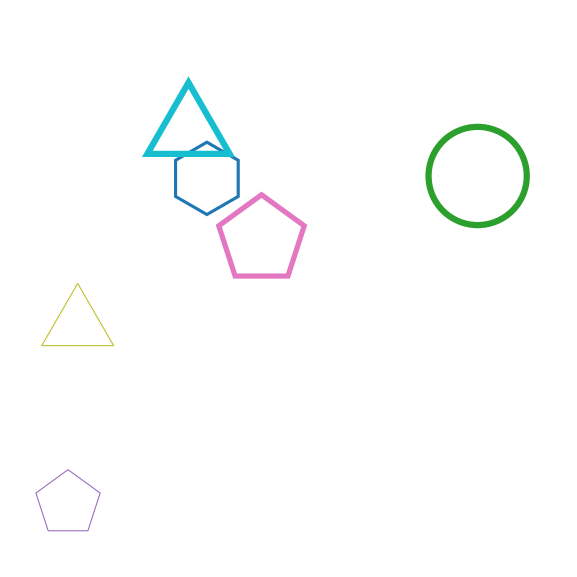[{"shape": "hexagon", "thickness": 1.5, "radius": 0.31, "center": [0.358, 0.69]}, {"shape": "circle", "thickness": 3, "radius": 0.43, "center": [0.827, 0.694]}, {"shape": "pentagon", "thickness": 0.5, "radius": 0.29, "center": [0.118, 0.127]}, {"shape": "pentagon", "thickness": 2.5, "radius": 0.39, "center": [0.453, 0.584]}, {"shape": "triangle", "thickness": 0.5, "radius": 0.36, "center": [0.135, 0.437]}, {"shape": "triangle", "thickness": 3, "radius": 0.41, "center": [0.326, 0.774]}]